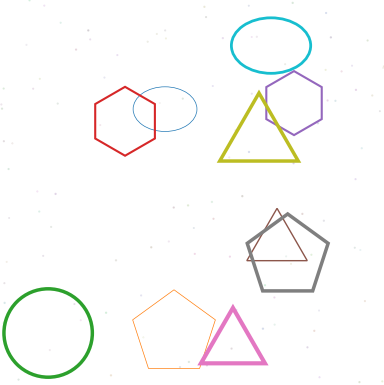[{"shape": "oval", "thickness": 0.5, "radius": 0.41, "center": [0.429, 0.717]}, {"shape": "pentagon", "thickness": 0.5, "radius": 0.56, "center": [0.452, 0.134]}, {"shape": "circle", "thickness": 2.5, "radius": 0.57, "center": [0.125, 0.135]}, {"shape": "hexagon", "thickness": 1.5, "radius": 0.45, "center": [0.325, 0.685]}, {"shape": "hexagon", "thickness": 1.5, "radius": 0.42, "center": [0.764, 0.732]}, {"shape": "triangle", "thickness": 1, "radius": 0.45, "center": [0.72, 0.368]}, {"shape": "triangle", "thickness": 3, "radius": 0.48, "center": [0.605, 0.104]}, {"shape": "pentagon", "thickness": 2.5, "radius": 0.55, "center": [0.747, 0.334]}, {"shape": "triangle", "thickness": 2.5, "radius": 0.59, "center": [0.673, 0.641]}, {"shape": "oval", "thickness": 2, "radius": 0.51, "center": [0.704, 0.882]}]